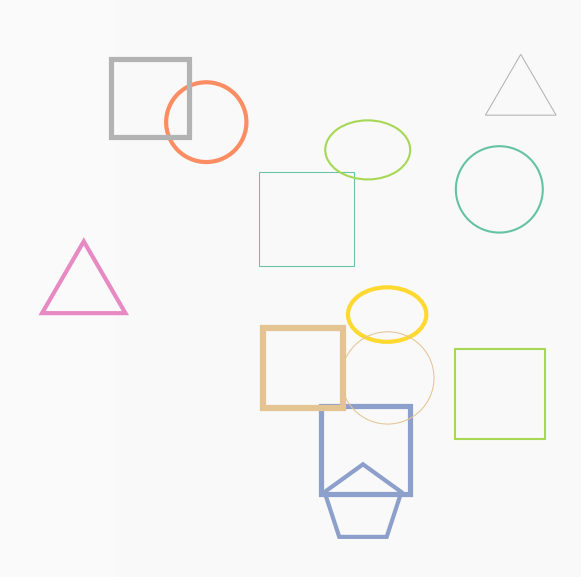[{"shape": "square", "thickness": 0.5, "radius": 0.41, "center": [0.528, 0.62]}, {"shape": "circle", "thickness": 1, "radius": 0.37, "center": [0.859, 0.671]}, {"shape": "circle", "thickness": 2, "radius": 0.35, "center": [0.355, 0.788]}, {"shape": "pentagon", "thickness": 2, "radius": 0.35, "center": [0.624, 0.126]}, {"shape": "square", "thickness": 2.5, "radius": 0.38, "center": [0.629, 0.219]}, {"shape": "triangle", "thickness": 2, "radius": 0.41, "center": [0.144, 0.498]}, {"shape": "square", "thickness": 1, "radius": 0.39, "center": [0.861, 0.317]}, {"shape": "oval", "thickness": 1, "radius": 0.37, "center": [0.633, 0.74]}, {"shape": "oval", "thickness": 2, "radius": 0.34, "center": [0.666, 0.454]}, {"shape": "square", "thickness": 3, "radius": 0.35, "center": [0.521, 0.362]}, {"shape": "circle", "thickness": 0.5, "radius": 0.4, "center": [0.667, 0.345]}, {"shape": "triangle", "thickness": 0.5, "radius": 0.35, "center": [0.896, 0.835]}, {"shape": "square", "thickness": 2.5, "radius": 0.33, "center": [0.258, 0.829]}]